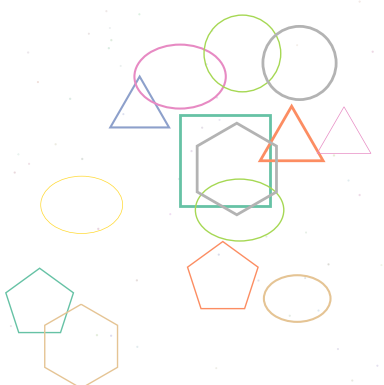[{"shape": "square", "thickness": 2, "radius": 0.59, "center": [0.584, 0.583]}, {"shape": "pentagon", "thickness": 1, "radius": 0.46, "center": [0.103, 0.211]}, {"shape": "pentagon", "thickness": 1, "radius": 0.48, "center": [0.579, 0.276]}, {"shape": "triangle", "thickness": 2, "radius": 0.47, "center": [0.758, 0.63]}, {"shape": "triangle", "thickness": 1.5, "radius": 0.44, "center": [0.363, 0.713]}, {"shape": "triangle", "thickness": 0.5, "radius": 0.4, "center": [0.894, 0.642]}, {"shape": "oval", "thickness": 1.5, "radius": 0.59, "center": [0.468, 0.801]}, {"shape": "circle", "thickness": 1, "radius": 0.5, "center": [0.63, 0.861]}, {"shape": "oval", "thickness": 1, "radius": 0.57, "center": [0.622, 0.454]}, {"shape": "oval", "thickness": 0.5, "radius": 0.53, "center": [0.212, 0.468]}, {"shape": "hexagon", "thickness": 1, "radius": 0.55, "center": [0.211, 0.1]}, {"shape": "oval", "thickness": 1.5, "radius": 0.43, "center": [0.772, 0.225]}, {"shape": "hexagon", "thickness": 2, "radius": 0.59, "center": [0.615, 0.561]}, {"shape": "circle", "thickness": 2, "radius": 0.48, "center": [0.778, 0.836]}]